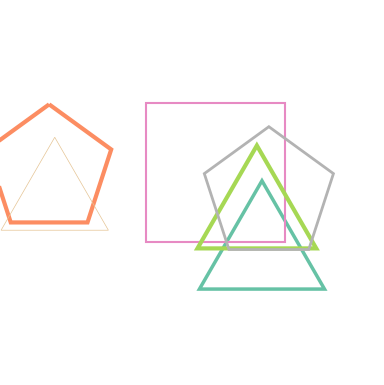[{"shape": "triangle", "thickness": 2.5, "radius": 0.94, "center": [0.68, 0.343]}, {"shape": "pentagon", "thickness": 3, "radius": 0.85, "center": [0.128, 0.559]}, {"shape": "square", "thickness": 1.5, "radius": 0.9, "center": [0.56, 0.552]}, {"shape": "triangle", "thickness": 3, "radius": 0.89, "center": [0.667, 0.444]}, {"shape": "triangle", "thickness": 0.5, "radius": 0.8, "center": [0.142, 0.483]}, {"shape": "pentagon", "thickness": 2, "radius": 0.88, "center": [0.698, 0.495]}]